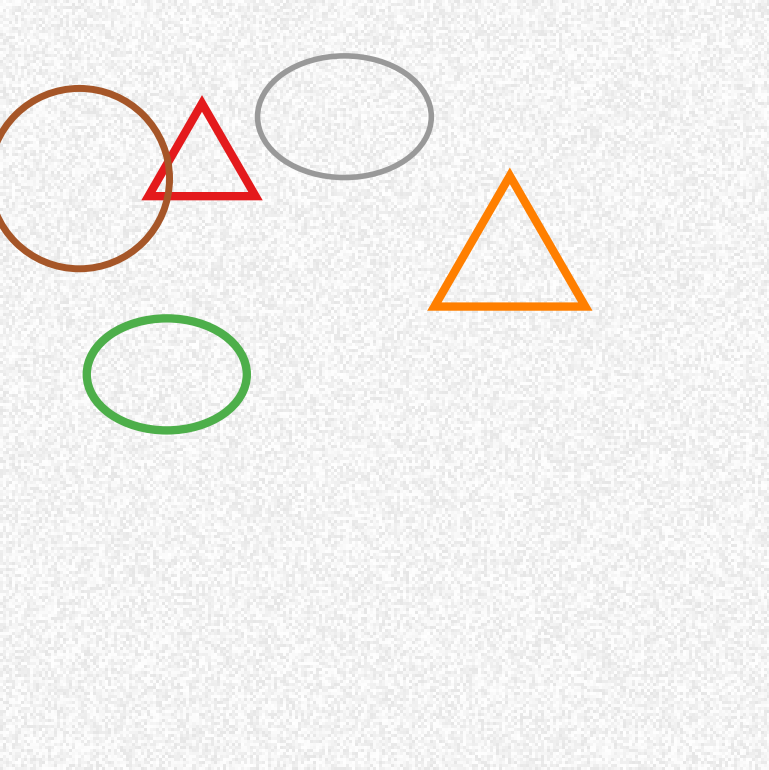[{"shape": "triangle", "thickness": 3, "radius": 0.4, "center": [0.262, 0.785]}, {"shape": "oval", "thickness": 3, "radius": 0.52, "center": [0.217, 0.514]}, {"shape": "triangle", "thickness": 3, "radius": 0.57, "center": [0.662, 0.658]}, {"shape": "circle", "thickness": 2.5, "radius": 0.59, "center": [0.103, 0.768]}, {"shape": "oval", "thickness": 2, "radius": 0.56, "center": [0.447, 0.848]}]